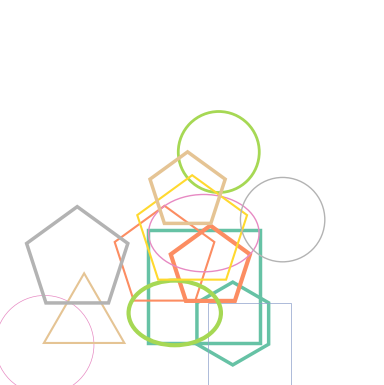[{"shape": "square", "thickness": 2.5, "radius": 0.73, "center": [0.53, 0.255]}, {"shape": "hexagon", "thickness": 2.5, "radius": 0.54, "center": [0.605, 0.16]}, {"shape": "pentagon", "thickness": 1.5, "radius": 0.68, "center": [0.427, 0.329]}, {"shape": "pentagon", "thickness": 3, "radius": 0.54, "center": [0.546, 0.306]}, {"shape": "square", "thickness": 0.5, "radius": 0.54, "center": [0.647, 0.105]}, {"shape": "circle", "thickness": 0.5, "radius": 0.64, "center": [0.116, 0.104]}, {"shape": "oval", "thickness": 1, "radius": 0.72, "center": [0.529, 0.394]}, {"shape": "circle", "thickness": 2, "radius": 0.53, "center": [0.568, 0.605]}, {"shape": "oval", "thickness": 3, "radius": 0.6, "center": [0.454, 0.187]}, {"shape": "pentagon", "thickness": 1.5, "radius": 0.75, "center": [0.499, 0.395]}, {"shape": "pentagon", "thickness": 2.5, "radius": 0.51, "center": [0.487, 0.503]}, {"shape": "triangle", "thickness": 1.5, "radius": 0.6, "center": [0.219, 0.169]}, {"shape": "pentagon", "thickness": 2.5, "radius": 0.69, "center": [0.201, 0.325]}, {"shape": "circle", "thickness": 1, "radius": 0.55, "center": [0.734, 0.43]}]